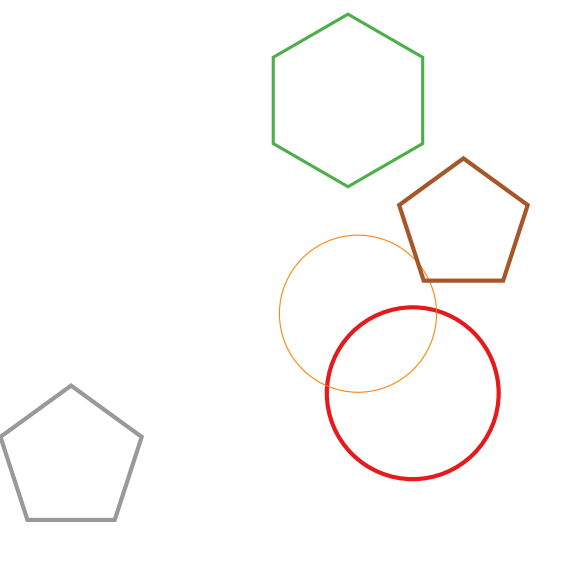[{"shape": "circle", "thickness": 2, "radius": 0.74, "center": [0.715, 0.318]}, {"shape": "hexagon", "thickness": 1.5, "radius": 0.75, "center": [0.603, 0.825]}, {"shape": "circle", "thickness": 0.5, "radius": 0.68, "center": [0.62, 0.456]}, {"shape": "pentagon", "thickness": 2, "radius": 0.59, "center": [0.802, 0.608]}, {"shape": "pentagon", "thickness": 2, "radius": 0.64, "center": [0.123, 0.203]}]